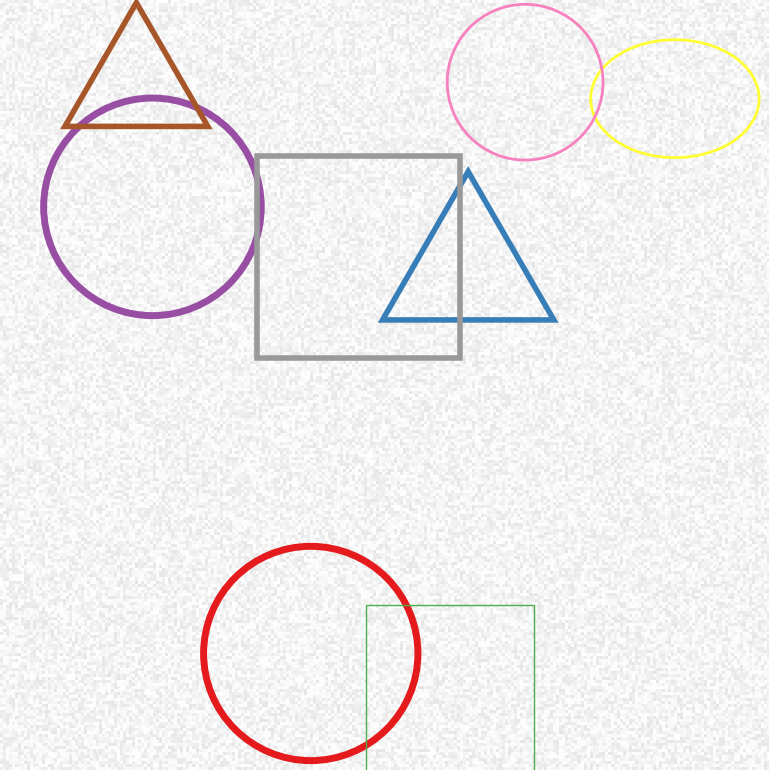[{"shape": "circle", "thickness": 2.5, "radius": 0.7, "center": [0.404, 0.151]}, {"shape": "triangle", "thickness": 2, "radius": 0.64, "center": [0.608, 0.649]}, {"shape": "square", "thickness": 0.5, "radius": 0.55, "center": [0.584, 0.104]}, {"shape": "circle", "thickness": 2.5, "radius": 0.71, "center": [0.198, 0.731]}, {"shape": "oval", "thickness": 1, "radius": 0.55, "center": [0.876, 0.872]}, {"shape": "triangle", "thickness": 2, "radius": 0.54, "center": [0.177, 0.889]}, {"shape": "circle", "thickness": 1, "radius": 0.51, "center": [0.682, 0.893]}, {"shape": "square", "thickness": 2, "radius": 0.66, "center": [0.466, 0.666]}]